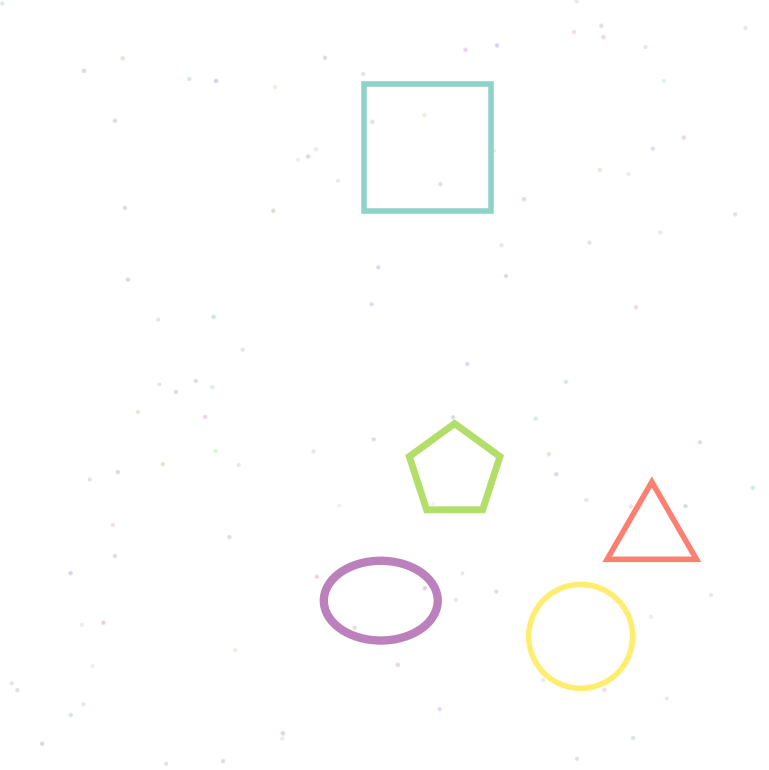[{"shape": "square", "thickness": 2, "radius": 0.41, "center": [0.555, 0.809]}, {"shape": "triangle", "thickness": 2, "radius": 0.33, "center": [0.846, 0.307]}, {"shape": "pentagon", "thickness": 2.5, "radius": 0.31, "center": [0.59, 0.388]}, {"shape": "oval", "thickness": 3, "radius": 0.37, "center": [0.495, 0.22]}, {"shape": "circle", "thickness": 2, "radius": 0.34, "center": [0.754, 0.174]}]